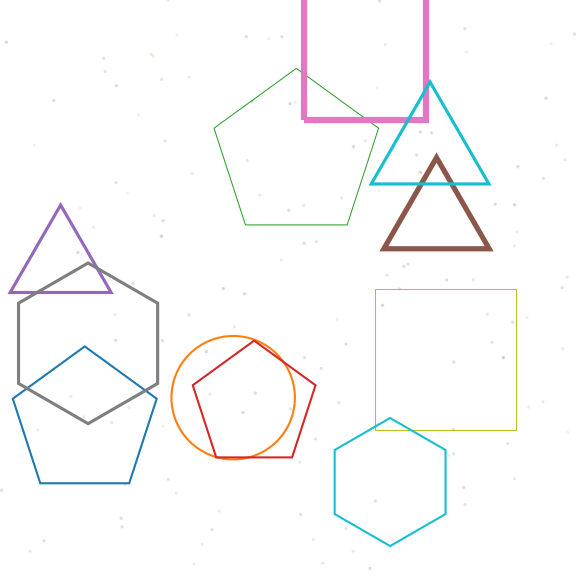[{"shape": "pentagon", "thickness": 1, "radius": 0.65, "center": [0.147, 0.268]}, {"shape": "circle", "thickness": 1, "radius": 0.53, "center": [0.404, 0.31]}, {"shape": "pentagon", "thickness": 0.5, "radius": 0.75, "center": [0.513, 0.731]}, {"shape": "pentagon", "thickness": 1, "radius": 0.56, "center": [0.44, 0.298]}, {"shape": "triangle", "thickness": 1.5, "radius": 0.5, "center": [0.105, 0.543]}, {"shape": "triangle", "thickness": 2.5, "radius": 0.53, "center": [0.756, 0.621]}, {"shape": "square", "thickness": 3, "radius": 0.53, "center": [0.632, 0.896]}, {"shape": "hexagon", "thickness": 1.5, "radius": 0.7, "center": [0.153, 0.405]}, {"shape": "square", "thickness": 0.5, "radius": 0.61, "center": [0.772, 0.377]}, {"shape": "hexagon", "thickness": 1, "radius": 0.55, "center": [0.675, 0.164]}, {"shape": "triangle", "thickness": 1.5, "radius": 0.59, "center": [0.745, 0.739]}]